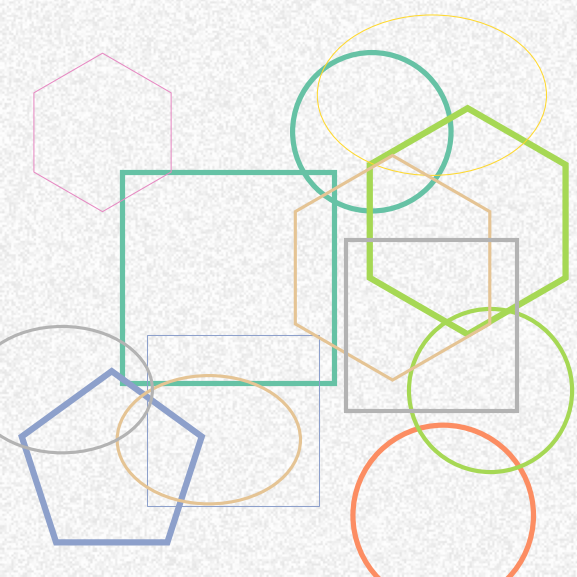[{"shape": "square", "thickness": 2.5, "radius": 0.92, "center": [0.395, 0.519]}, {"shape": "circle", "thickness": 2.5, "radius": 0.69, "center": [0.644, 0.771]}, {"shape": "circle", "thickness": 2.5, "radius": 0.78, "center": [0.767, 0.107]}, {"shape": "pentagon", "thickness": 3, "radius": 0.82, "center": [0.193, 0.193]}, {"shape": "square", "thickness": 0.5, "radius": 0.74, "center": [0.403, 0.271]}, {"shape": "hexagon", "thickness": 0.5, "radius": 0.69, "center": [0.178, 0.77]}, {"shape": "circle", "thickness": 2, "radius": 0.71, "center": [0.849, 0.323]}, {"shape": "hexagon", "thickness": 3, "radius": 0.98, "center": [0.81, 0.616]}, {"shape": "oval", "thickness": 0.5, "radius": 0.99, "center": [0.748, 0.834]}, {"shape": "hexagon", "thickness": 1.5, "radius": 0.97, "center": [0.68, 0.535]}, {"shape": "oval", "thickness": 1.5, "radius": 0.79, "center": [0.362, 0.238]}, {"shape": "square", "thickness": 2, "radius": 0.74, "center": [0.747, 0.436]}, {"shape": "oval", "thickness": 1.5, "radius": 0.78, "center": [0.108, 0.324]}]